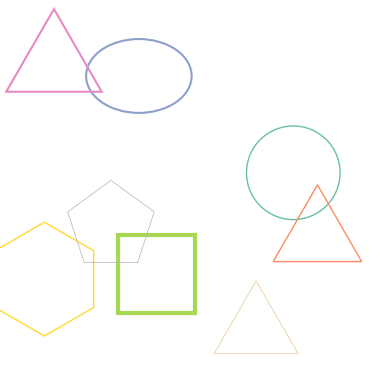[{"shape": "circle", "thickness": 1, "radius": 0.61, "center": [0.762, 0.551]}, {"shape": "triangle", "thickness": 1, "radius": 0.66, "center": [0.825, 0.387]}, {"shape": "oval", "thickness": 1.5, "radius": 0.69, "center": [0.361, 0.803]}, {"shape": "triangle", "thickness": 1.5, "radius": 0.72, "center": [0.14, 0.833]}, {"shape": "square", "thickness": 3, "radius": 0.5, "center": [0.406, 0.288]}, {"shape": "hexagon", "thickness": 1, "radius": 0.74, "center": [0.115, 0.275]}, {"shape": "triangle", "thickness": 0.5, "radius": 0.63, "center": [0.665, 0.144]}, {"shape": "pentagon", "thickness": 0.5, "radius": 0.59, "center": [0.288, 0.413]}]